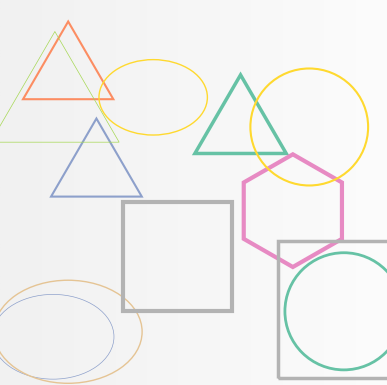[{"shape": "triangle", "thickness": 2.5, "radius": 0.68, "center": [0.621, 0.669]}, {"shape": "circle", "thickness": 2, "radius": 0.76, "center": [0.887, 0.191]}, {"shape": "triangle", "thickness": 1.5, "radius": 0.67, "center": [0.176, 0.81]}, {"shape": "triangle", "thickness": 1.5, "radius": 0.68, "center": [0.249, 0.557]}, {"shape": "oval", "thickness": 0.5, "radius": 0.79, "center": [0.137, 0.125]}, {"shape": "hexagon", "thickness": 3, "radius": 0.73, "center": [0.756, 0.453]}, {"shape": "triangle", "thickness": 0.5, "radius": 0.96, "center": [0.142, 0.726]}, {"shape": "oval", "thickness": 1, "radius": 0.7, "center": [0.395, 0.747]}, {"shape": "circle", "thickness": 1.5, "radius": 0.76, "center": [0.798, 0.67]}, {"shape": "oval", "thickness": 1, "radius": 0.96, "center": [0.176, 0.138]}, {"shape": "square", "thickness": 3, "radius": 0.7, "center": [0.457, 0.334]}, {"shape": "square", "thickness": 2.5, "radius": 0.89, "center": [0.894, 0.197]}]